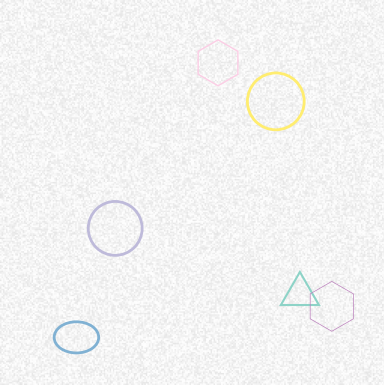[{"shape": "triangle", "thickness": 1.5, "radius": 0.29, "center": [0.779, 0.236]}, {"shape": "circle", "thickness": 2, "radius": 0.35, "center": [0.299, 0.407]}, {"shape": "oval", "thickness": 2, "radius": 0.29, "center": [0.198, 0.124]}, {"shape": "hexagon", "thickness": 1, "radius": 0.3, "center": [0.566, 0.837]}, {"shape": "hexagon", "thickness": 0.5, "radius": 0.32, "center": [0.862, 0.204]}, {"shape": "circle", "thickness": 2, "radius": 0.37, "center": [0.716, 0.737]}]